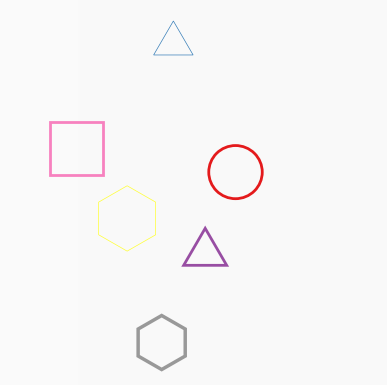[{"shape": "circle", "thickness": 2, "radius": 0.35, "center": [0.608, 0.553]}, {"shape": "triangle", "thickness": 0.5, "radius": 0.29, "center": [0.447, 0.887]}, {"shape": "triangle", "thickness": 2, "radius": 0.32, "center": [0.53, 0.343]}, {"shape": "hexagon", "thickness": 0.5, "radius": 0.42, "center": [0.328, 0.433]}, {"shape": "square", "thickness": 2, "radius": 0.34, "center": [0.197, 0.615]}, {"shape": "hexagon", "thickness": 2.5, "radius": 0.35, "center": [0.417, 0.11]}]